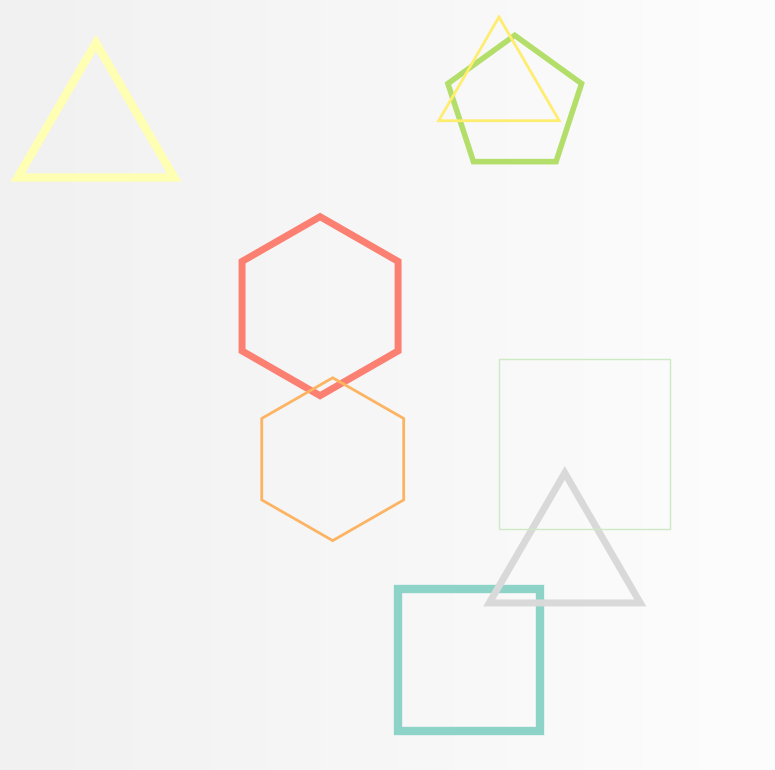[{"shape": "square", "thickness": 3, "radius": 0.46, "center": [0.605, 0.143]}, {"shape": "triangle", "thickness": 3, "radius": 0.58, "center": [0.124, 0.828]}, {"shape": "hexagon", "thickness": 2.5, "radius": 0.58, "center": [0.413, 0.602]}, {"shape": "hexagon", "thickness": 1, "radius": 0.53, "center": [0.429, 0.404]}, {"shape": "pentagon", "thickness": 2, "radius": 0.45, "center": [0.664, 0.863]}, {"shape": "triangle", "thickness": 2.5, "radius": 0.56, "center": [0.729, 0.273]}, {"shape": "square", "thickness": 0.5, "radius": 0.55, "center": [0.754, 0.423]}, {"shape": "triangle", "thickness": 1, "radius": 0.45, "center": [0.644, 0.888]}]